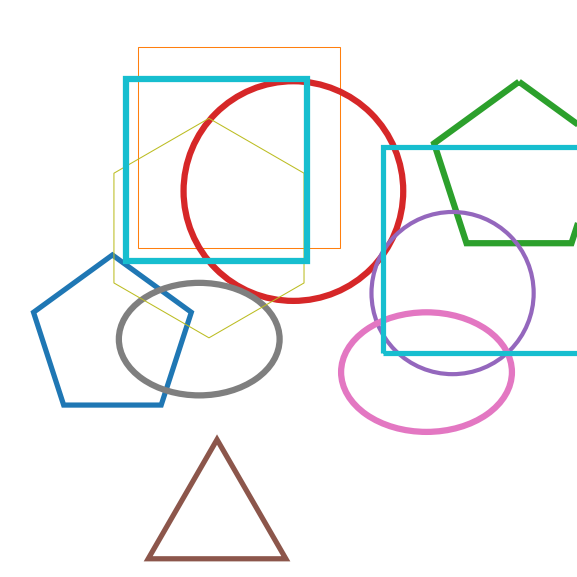[{"shape": "pentagon", "thickness": 2.5, "radius": 0.72, "center": [0.195, 0.414]}, {"shape": "square", "thickness": 0.5, "radius": 0.87, "center": [0.414, 0.744]}, {"shape": "pentagon", "thickness": 3, "radius": 0.77, "center": [0.899, 0.703]}, {"shape": "circle", "thickness": 3, "radius": 0.95, "center": [0.508, 0.668]}, {"shape": "circle", "thickness": 2, "radius": 0.7, "center": [0.784, 0.492]}, {"shape": "triangle", "thickness": 2.5, "radius": 0.69, "center": [0.376, 0.1]}, {"shape": "oval", "thickness": 3, "radius": 0.74, "center": [0.739, 0.355]}, {"shape": "oval", "thickness": 3, "radius": 0.7, "center": [0.345, 0.412]}, {"shape": "hexagon", "thickness": 0.5, "radius": 0.95, "center": [0.362, 0.604]}, {"shape": "square", "thickness": 3, "radius": 0.79, "center": [0.375, 0.704]}, {"shape": "square", "thickness": 2.5, "radius": 0.89, "center": [0.842, 0.566]}]